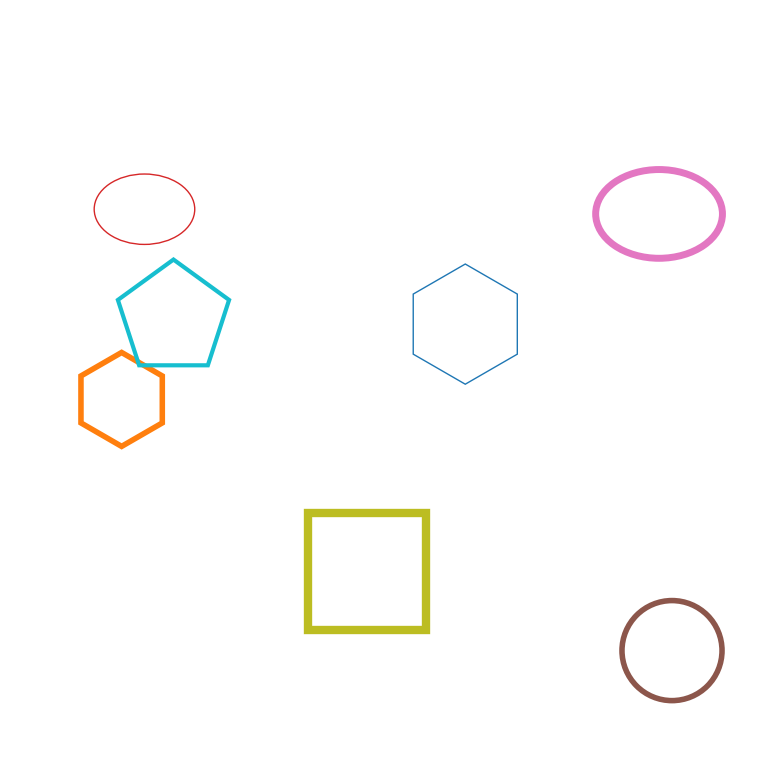[{"shape": "hexagon", "thickness": 0.5, "radius": 0.39, "center": [0.604, 0.579]}, {"shape": "hexagon", "thickness": 2, "radius": 0.3, "center": [0.158, 0.481]}, {"shape": "oval", "thickness": 0.5, "radius": 0.33, "center": [0.188, 0.728]}, {"shape": "circle", "thickness": 2, "radius": 0.32, "center": [0.873, 0.155]}, {"shape": "oval", "thickness": 2.5, "radius": 0.41, "center": [0.856, 0.722]}, {"shape": "square", "thickness": 3, "radius": 0.38, "center": [0.476, 0.258]}, {"shape": "pentagon", "thickness": 1.5, "radius": 0.38, "center": [0.225, 0.587]}]